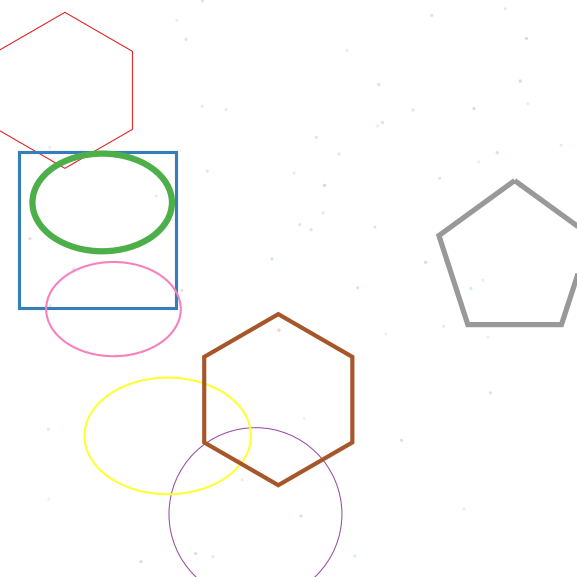[{"shape": "hexagon", "thickness": 0.5, "radius": 0.68, "center": [0.112, 0.843]}, {"shape": "square", "thickness": 1.5, "radius": 0.68, "center": [0.169, 0.601]}, {"shape": "oval", "thickness": 3, "radius": 0.6, "center": [0.177, 0.649]}, {"shape": "circle", "thickness": 0.5, "radius": 0.75, "center": [0.442, 0.109]}, {"shape": "oval", "thickness": 1, "radius": 0.72, "center": [0.29, 0.244]}, {"shape": "hexagon", "thickness": 2, "radius": 0.74, "center": [0.482, 0.307]}, {"shape": "oval", "thickness": 1, "radius": 0.58, "center": [0.196, 0.464]}, {"shape": "pentagon", "thickness": 2.5, "radius": 0.69, "center": [0.891, 0.549]}]